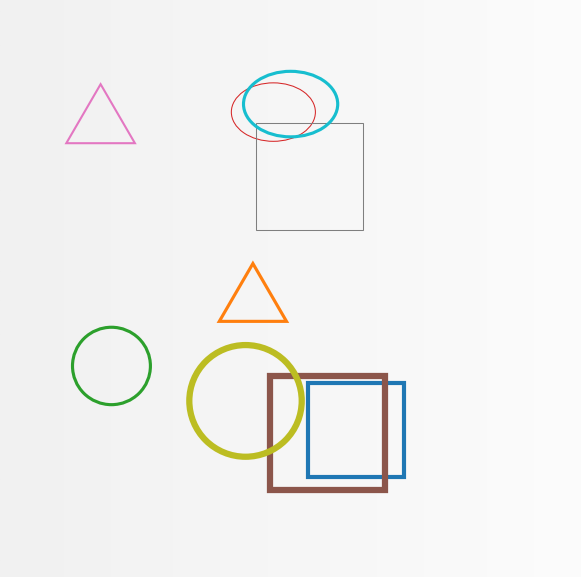[{"shape": "square", "thickness": 2, "radius": 0.41, "center": [0.613, 0.254]}, {"shape": "triangle", "thickness": 1.5, "radius": 0.33, "center": [0.435, 0.476]}, {"shape": "circle", "thickness": 1.5, "radius": 0.34, "center": [0.192, 0.365]}, {"shape": "oval", "thickness": 0.5, "radius": 0.36, "center": [0.47, 0.805]}, {"shape": "square", "thickness": 3, "radius": 0.49, "center": [0.564, 0.25]}, {"shape": "triangle", "thickness": 1, "radius": 0.34, "center": [0.173, 0.785]}, {"shape": "square", "thickness": 0.5, "radius": 0.46, "center": [0.533, 0.693]}, {"shape": "circle", "thickness": 3, "radius": 0.48, "center": [0.422, 0.305]}, {"shape": "oval", "thickness": 1.5, "radius": 0.41, "center": [0.5, 0.819]}]